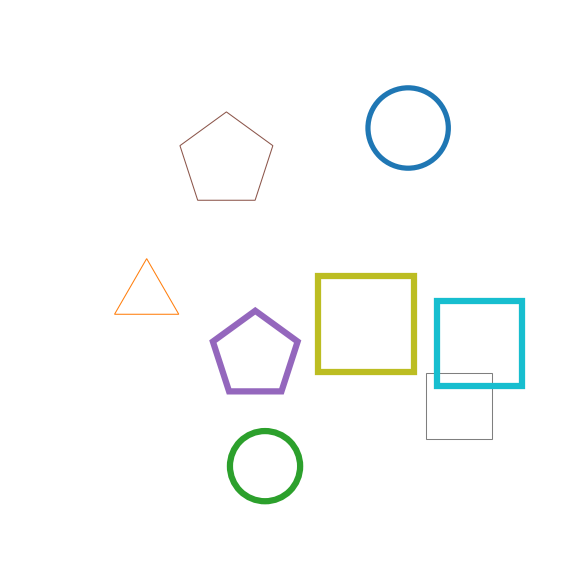[{"shape": "circle", "thickness": 2.5, "radius": 0.35, "center": [0.707, 0.777]}, {"shape": "triangle", "thickness": 0.5, "radius": 0.32, "center": [0.254, 0.487]}, {"shape": "circle", "thickness": 3, "radius": 0.3, "center": [0.459, 0.192]}, {"shape": "pentagon", "thickness": 3, "radius": 0.39, "center": [0.442, 0.384]}, {"shape": "pentagon", "thickness": 0.5, "radius": 0.42, "center": [0.392, 0.721]}, {"shape": "square", "thickness": 0.5, "radius": 0.29, "center": [0.794, 0.296]}, {"shape": "square", "thickness": 3, "radius": 0.42, "center": [0.633, 0.439]}, {"shape": "square", "thickness": 3, "radius": 0.37, "center": [0.83, 0.404]}]